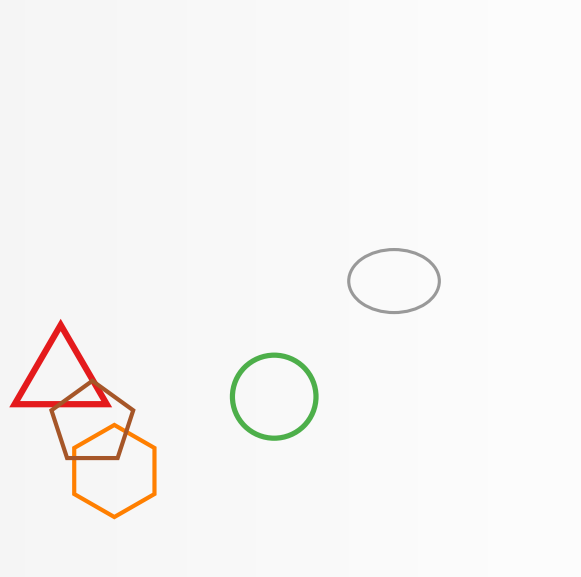[{"shape": "triangle", "thickness": 3, "radius": 0.46, "center": [0.104, 0.345]}, {"shape": "circle", "thickness": 2.5, "radius": 0.36, "center": [0.472, 0.312]}, {"shape": "hexagon", "thickness": 2, "radius": 0.4, "center": [0.197, 0.184]}, {"shape": "pentagon", "thickness": 2, "radius": 0.37, "center": [0.159, 0.266]}, {"shape": "oval", "thickness": 1.5, "radius": 0.39, "center": [0.678, 0.512]}]